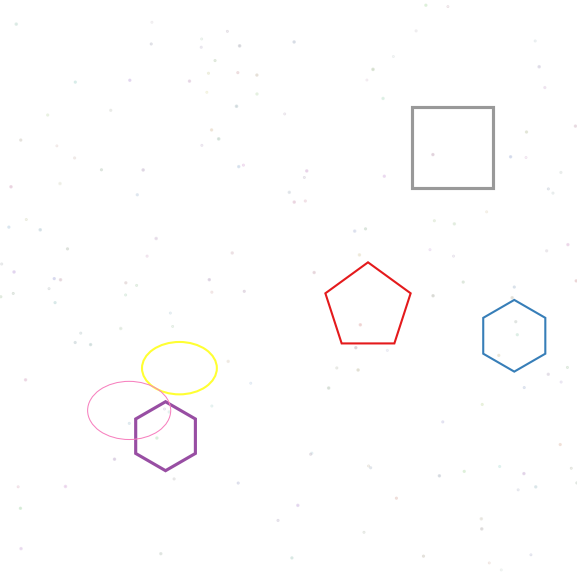[{"shape": "pentagon", "thickness": 1, "radius": 0.39, "center": [0.637, 0.467]}, {"shape": "hexagon", "thickness": 1, "radius": 0.31, "center": [0.891, 0.418]}, {"shape": "hexagon", "thickness": 1.5, "radius": 0.3, "center": [0.287, 0.244]}, {"shape": "oval", "thickness": 1, "radius": 0.32, "center": [0.311, 0.362]}, {"shape": "oval", "thickness": 0.5, "radius": 0.36, "center": [0.224, 0.288]}, {"shape": "square", "thickness": 1.5, "radius": 0.35, "center": [0.784, 0.743]}]